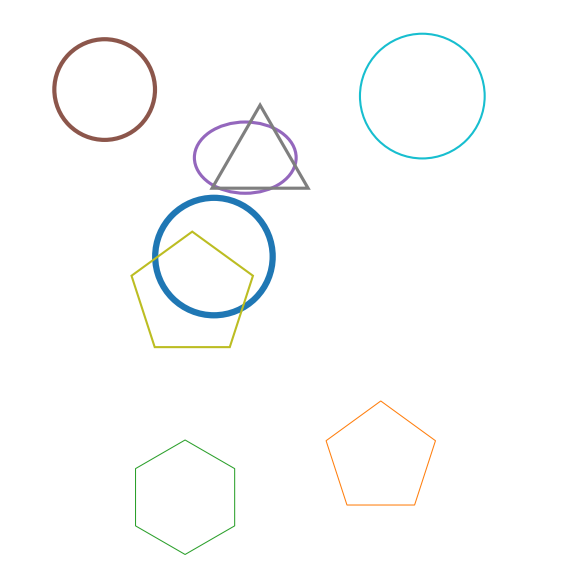[{"shape": "circle", "thickness": 3, "radius": 0.51, "center": [0.37, 0.555]}, {"shape": "pentagon", "thickness": 0.5, "radius": 0.5, "center": [0.659, 0.205]}, {"shape": "hexagon", "thickness": 0.5, "radius": 0.5, "center": [0.321, 0.138]}, {"shape": "oval", "thickness": 1.5, "radius": 0.44, "center": [0.425, 0.726]}, {"shape": "circle", "thickness": 2, "radius": 0.44, "center": [0.181, 0.844]}, {"shape": "triangle", "thickness": 1.5, "radius": 0.48, "center": [0.45, 0.721]}, {"shape": "pentagon", "thickness": 1, "radius": 0.55, "center": [0.333, 0.487]}, {"shape": "circle", "thickness": 1, "radius": 0.54, "center": [0.731, 0.833]}]